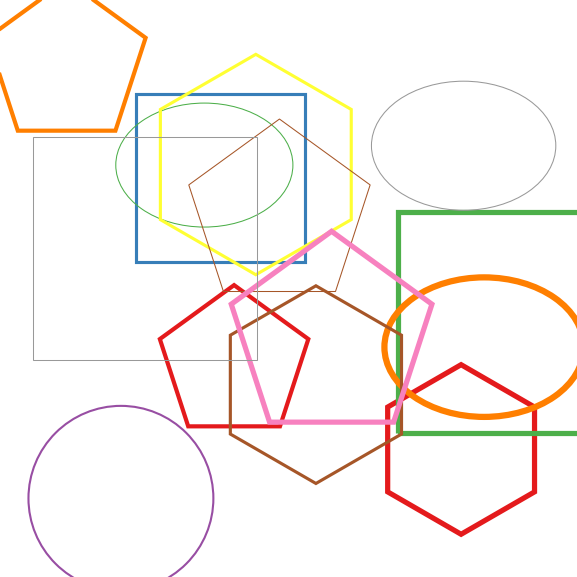[{"shape": "pentagon", "thickness": 2, "radius": 0.68, "center": [0.405, 0.37]}, {"shape": "hexagon", "thickness": 2.5, "radius": 0.73, "center": [0.798, 0.221]}, {"shape": "square", "thickness": 1.5, "radius": 0.73, "center": [0.381, 0.691]}, {"shape": "oval", "thickness": 0.5, "radius": 0.77, "center": [0.354, 0.713]}, {"shape": "square", "thickness": 2.5, "radius": 0.95, "center": [0.88, 0.441]}, {"shape": "circle", "thickness": 1, "radius": 0.8, "center": [0.209, 0.136]}, {"shape": "pentagon", "thickness": 2, "radius": 0.72, "center": [0.115, 0.889]}, {"shape": "oval", "thickness": 3, "radius": 0.86, "center": [0.838, 0.398]}, {"shape": "hexagon", "thickness": 1.5, "radius": 0.95, "center": [0.443, 0.714]}, {"shape": "hexagon", "thickness": 1.5, "radius": 0.86, "center": [0.547, 0.333]}, {"shape": "pentagon", "thickness": 0.5, "radius": 0.83, "center": [0.484, 0.628]}, {"shape": "pentagon", "thickness": 2.5, "radius": 0.91, "center": [0.574, 0.416]}, {"shape": "square", "thickness": 0.5, "radius": 0.97, "center": [0.251, 0.569]}, {"shape": "oval", "thickness": 0.5, "radius": 0.8, "center": [0.803, 0.747]}]